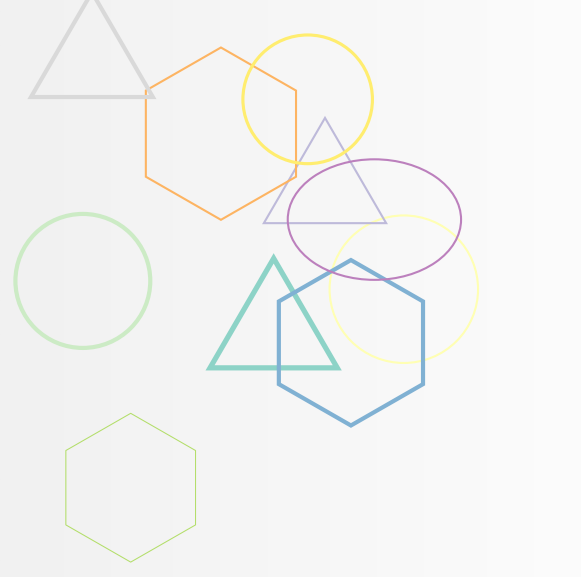[{"shape": "triangle", "thickness": 2.5, "radius": 0.63, "center": [0.471, 0.425]}, {"shape": "circle", "thickness": 1, "radius": 0.64, "center": [0.695, 0.498]}, {"shape": "triangle", "thickness": 1, "radius": 0.61, "center": [0.559, 0.673]}, {"shape": "hexagon", "thickness": 2, "radius": 0.72, "center": [0.604, 0.406]}, {"shape": "hexagon", "thickness": 1, "radius": 0.75, "center": [0.38, 0.768]}, {"shape": "hexagon", "thickness": 0.5, "radius": 0.64, "center": [0.225, 0.155]}, {"shape": "triangle", "thickness": 2, "radius": 0.61, "center": [0.158, 0.892]}, {"shape": "oval", "thickness": 1, "radius": 0.75, "center": [0.644, 0.619]}, {"shape": "circle", "thickness": 2, "radius": 0.58, "center": [0.143, 0.513]}, {"shape": "circle", "thickness": 1.5, "radius": 0.56, "center": [0.529, 0.827]}]